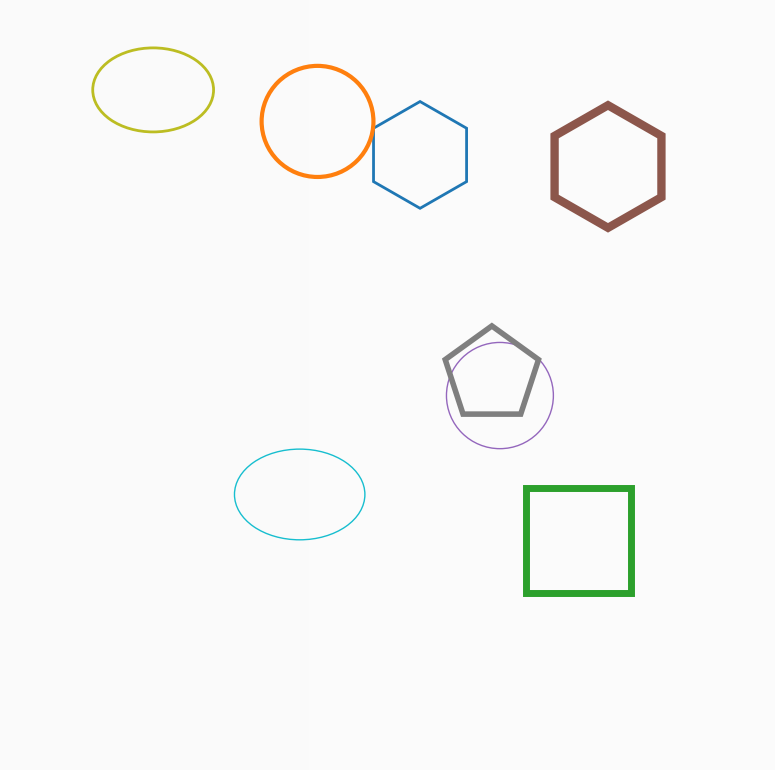[{"shape": "hexagon", "thickness": 1, "radius": 0.35, "center": [0.542, 0.799]}, {"shape": "circle", "thickness": 1.5, "radius": 0.36, "center": [0.41, 0.842]}, {"shape": "square", "thickness": 2.5, "radius": 0.34, "center": [0.747, 0.298]}, {"shape": "circle", "thickness": 0.5, "radius": 0.34, "center": [0.645, 0.486]}, {"shape": "hexagon", "thickness": 3, "radius": 0.4, "center": [0.785, 0.784]}, {"shape": "pentagon", "thickness": 2, "radius": 0.32, "center": [0.635, 0.513]}, {"shape": "oval", "thickness": 1, "radius": 0.39, "center": [0.198, 0.883]}, {"shape": "oval", "thickness": 0.5, "radius": 0.42, "center": [0.387, 0.358]}]